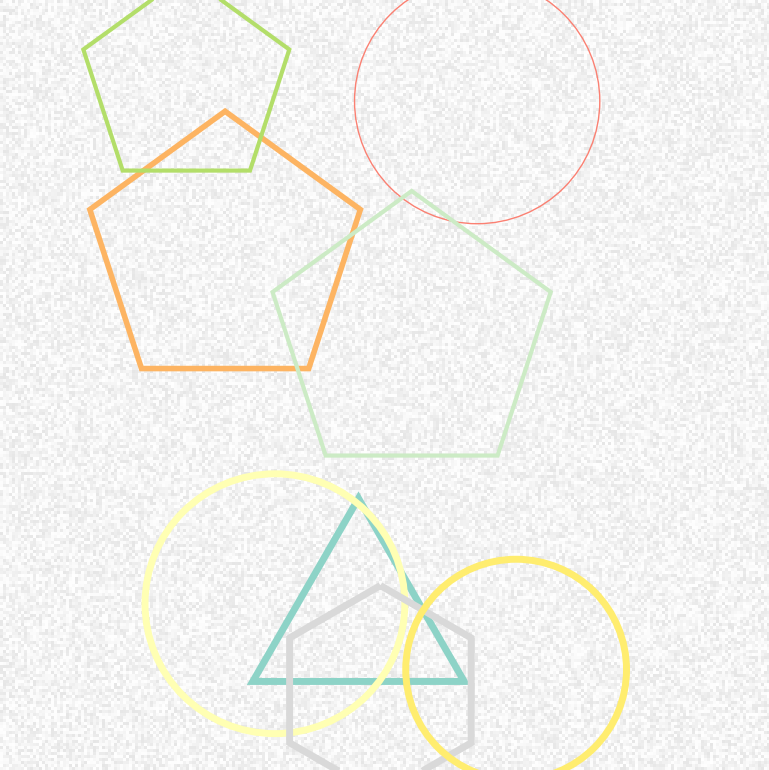[{"shape": "triangle", "thickness": 2.5, "radius": 0.79, "center": [0.466, 0.194]}, {"shape": "circle", "thickness": 2.5, "radius": 0.84, "center": [0.357, 0.216]}, {"shape": "circle", "thickness": 0.5, "radius": 0.8, "center": [0.62, 0.869]}, {"shape": "pentagon", "thickness": 2, "radius": 0.92, "center": [0.292, 0.671]}, {"shape": "pentagon", "thickness": 1.5, "radius": 0.7, "center": [0.242, 0.892]}, {"shape": "hexagon", "thickness": 2.5, "radius": 0.68, "center": [0.494, 0.103]}, {"shape": "pentagon", "thickness": 1.5, "radius": 0.95, "center": [0.535, 0.562]}, {"shape": "circle", "thickness": 2.5, "radius": 0.72, "center": [0.67, 0.13]}]